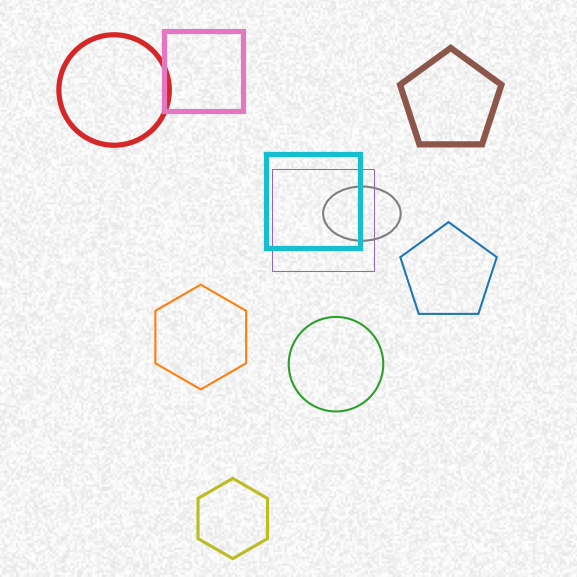[{"shape": "pentagon", "thickness": 1, "radius": 0.44, "center": [0.777, 0.527]}, {"shape": "hexagon", "thickness": 1, "radius": 0.45, "center": [0.348, 0.416]}, {"shape": "circle", "thickness": 1, "radius": 0.41, "center": [0.582, 0.368]}, {"shape": "circle", "thickness": 2.5, "radius": 0.48, "center": [0.198, 0.843]}, {"shape": "square", "thickness": 0.5, "radius": 0.44, "center": [0.56, 0.618]}, {"shape": "pentagon", "thickness": 3, "radius": 0.46, "center": [0.78, 0.824]}, {"shape": "square", "thickness": 2.5, "radius": 0.34, "center": [0.352, 0.876]}, {"shape": "oval", "thickness": 1, "radius": 0.34, "center": [0.627, 0.629]}, {"shape": "hexagon", "thickness": 1.5, "radius": 0.35, "center": [0.403, 0.101]}, {"shape": "square", "thickness": 2.5, "radius": 0.41, "center": [0.542, 0.65]}]